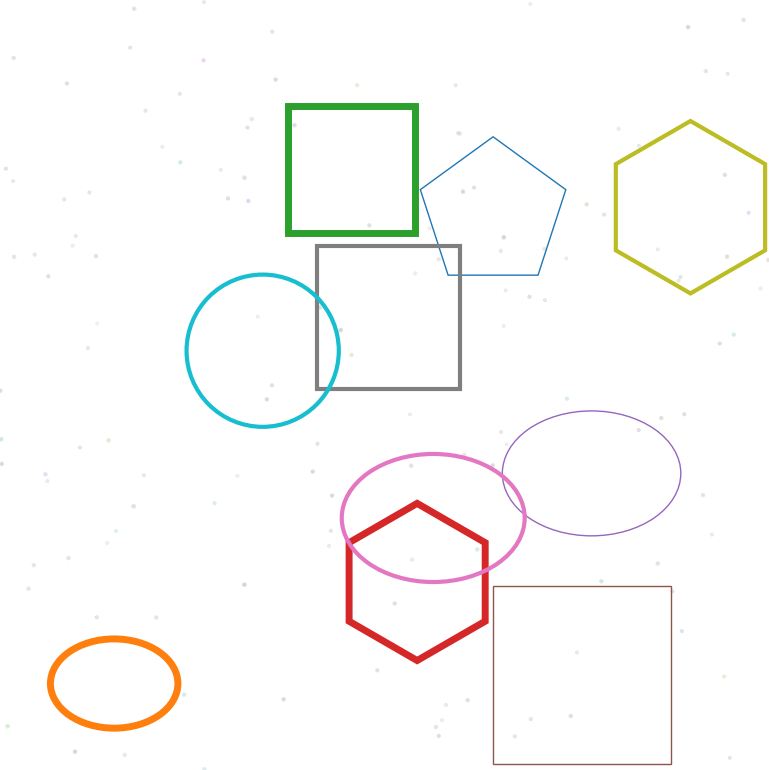[{"shape": "pentagon", "thickness": 0.5, "radius": 0.5, "center": [0.64, 0.723]}, {"shape": "oval", "thickness": 2.5, "radius": 0.41, "center": [0.148, 0.112]}, {"shape": "square", "thickness": 2.5, "radius": 0.41, "center": [0.456, 0.78]}, {"shape": "hexagon", "thickness": 2.5, "radius": 0.51, "center": [0.542, 0.244]}, {"shape": "oval", "thickness": 0.5, "radius": 0.58, "center": [0.768, 0.385]}, {"shape": "square", "thickness": 0.5, "radius": 0.58, "center": [0.756, 0.123]}, {"shape": "oval", "thickness": 1.5, "radius": 0.59, "center": [0.563, 0.327]}, {"shape": "square", "thickness": 1.5, "radius": 0.46, "center": [0.505, 0.588]}, {"shape": "hexagon", "thickness": 1.5, "radius": 0.56, "center": [0.897, 0.731]}, {"shape": "circle", "thickness": 1.5, "radius": 0.49, "center": [0.341, 0.545]}]